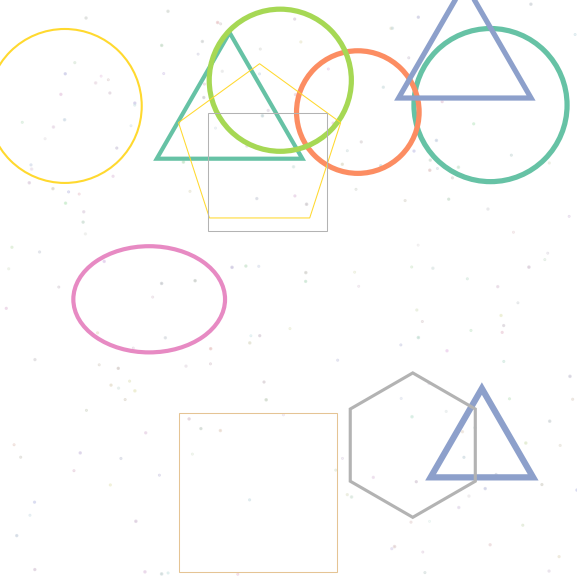[{"shape": "circle", "thickness": 2.5, "radius": 0.66, "center": [0.849, 0.817]}, {"shape": "triangle", "thickness": 2, "radius": 0.73, "center": [0.398, 0.797]}, {"shape": "circle", "thickness": 2.5, "radius": 0.53, "center": [0.62, 0.805]}, {"shape": "triangle", "thickness": 2.5, "radius": 0.66, "center": [0.805, 0.896]}, {"shape": "triangle", "thickness": 3, "radius": 0.51, "center": [0.834, 0.224]}, {"shape": "oval", "thickness": 2, "radius": 0.66, "center": [0.258, 0.481]}, {"shape": "circle", "thickness": 2.5, "radius": 0.62, "center": [0.485, 0.86]}, {"shape": "circle", "thickness": 1, "radius": 0.67, "center": [0.112, 0.816]}, {"shape": "pentagon", "thickness": 0.5, "radius": 0.74, "center": [0.45, 0.741]}, {"shape": "square", "thickness": 0.5, "radius": 0.69, "center": [0.446, 0.146]}, {"shape": "hexagon", "thickness": 1.5, "radius": 0.63, "center": [0.715, 0.228]}, {"shape": "square", "thickness": 0.5, "radius": 0.51, "center": [0.463, 0.701]}]